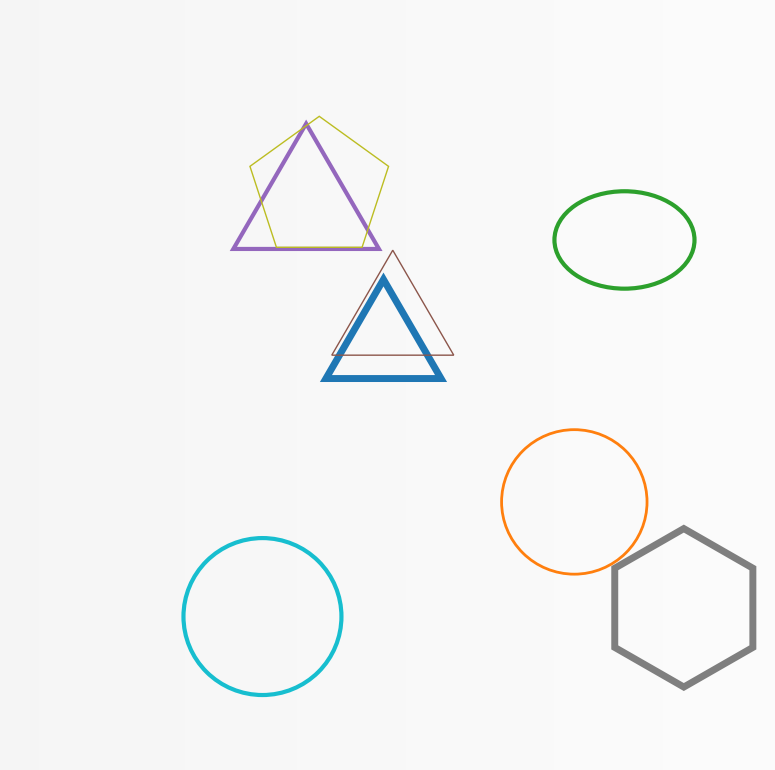[{"shape": "triangle", "thickness": 2.5, "radius": 0.43, "center": [0.495, 0.551]}, {"shape": "circle", "thickness": 1, "radius": 0.47, "center": [0.741, 0.348]}, {"shape": "oval", "thickness": 1.5, "radius": 0.45, "center": [0.806, 0.688]}, {"shape": "triangle", "thickness": 1.5, "radius": 0.54, "center": [0.395, 0.731]}, {"shape": "triangle", "thickness": 0.5, "radius": 0.45, "center": [0.507, 0.584]}, {"shape": "hexagon", "thickness": 2.5, "radius": 0.51, "center": [0.882, 0.211]}, {"shape": "pentagon", "thickness": 0.5, "radius": 0.47, "center": [0.412, 0.755]}, {"shape": "circle", "thickness": 1.5, "radius": 0.51, "center": [0.339, 0.199]}]